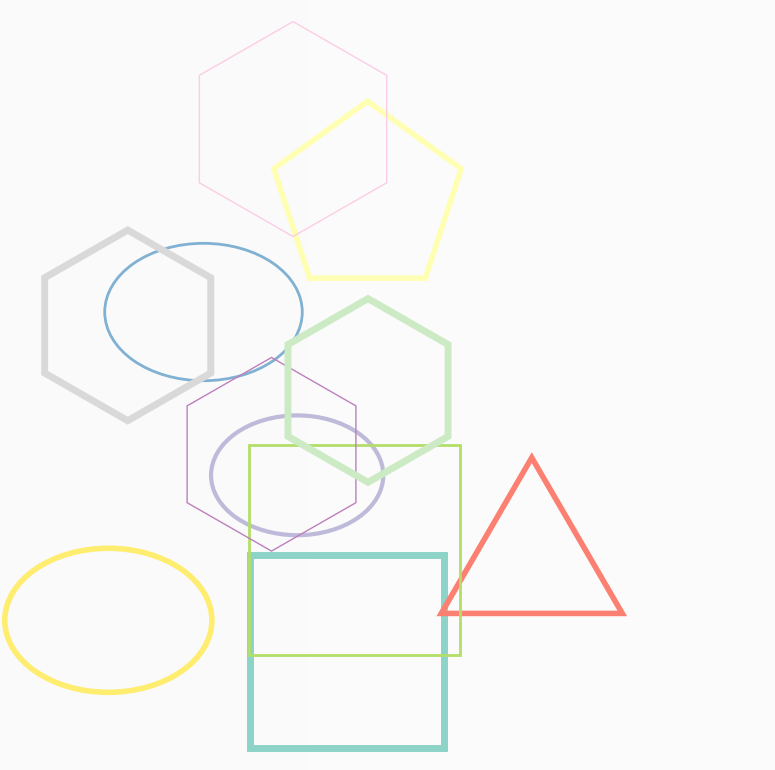[{"shape": "square", "thickness": 2.5, "radius": 0.63, "center": [0.448, 0.154]}, {"shape": "pentagon", "thickness": 2, "radius": 0.64, "center": [0.474, 0.742]}, {"shape": "oval", "thickness": 1.5, "radius": 0.56, "center": [0.383, 0.383]}, {"shape": "triangle", "thickness": 2, "radius": 0.67, "center": [0.686, 0.271]}, {"shape": "oval", "thickness": 1, "radius": 0.64, "center": [0.263, 0.595]}, {"shape": "square", "thickness": 1, "radius": 0.68, "center": [0.457, 0.286]}, {"shape": "hexagon", "thickness": 0.5, "radius": 0.7, "center": [0.378, 0.832]}, {"shape": "hexagon", "thickness": 2.5, "radius": 0.62, "center": [0.165, 0.577]}, {"shape": "hexagon", "thickness": 0.5, "radius": 0.63, "center": [0.35, 0.41]}, {"shape": "hexagon", "thickness": 2.5, "radius": 0.6, "center": [0.475, 0.493]}, {"shape": "oval", "thickness": 2, "radius": 0.67, "center": [0.14, 0.194]}]